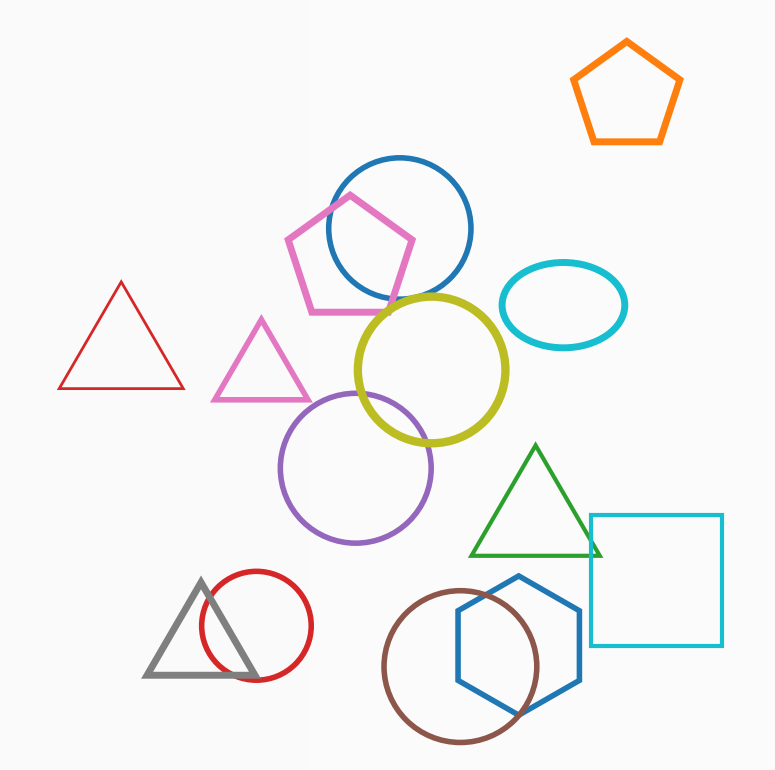[{"shape": "hexagon", "thickness": 2, "radius": 0.45, "center": [0.669, 0.162]}, {"shape": "circle", "thickness": 2, "radius": 0.46, "center": [0.516, 0.703]}, {"shape": "pentagon", "thickness": 2.5, "radius": 0.36, "center": [0.809, 0.874]}, {"shape": "triangle", "thickness": 1.5, "radius": 0.48, "center": [0.691, 0.326]}, {"shape": "circle", "thickness": 2, "radius": 0.35, "center": [0.331, 0.187]}, {"shape": "triangle", "thickness": 1, "radius": 0.46, "center": [0.156, 0.542]}, {"shape": "circle", "thickness": 2, "radius": 0.49, "center": [0.459, 0.392]}, {"shape": "circle", "thickness": 2, "radius": 0.49, "center": [0.594, 0.134]}, {"shape": "triangle", "thickness": 2, "radius": 0.35, "center": [0.337, 0.516]}, {"shape": "pentagon", "thickness": 2.5, "radius": 0.42, "center": [0.452, 0.663]}, {"shape": "triangle", "thickness": 2.5, "radius": 0.4, "center": [0.259, 0.163]}, {"shape": "circle", "thickness": 3, "radius": 0.48, "center": [0.557, 0.52]}, {"shape": "square", "thickness": 1.5, "radius": 0.42, "center": [0.847, 0.246]}, {"shape": "oval", "thickness": 2.5, "radius": 0.4, "center": [0.727, 0.604]}]